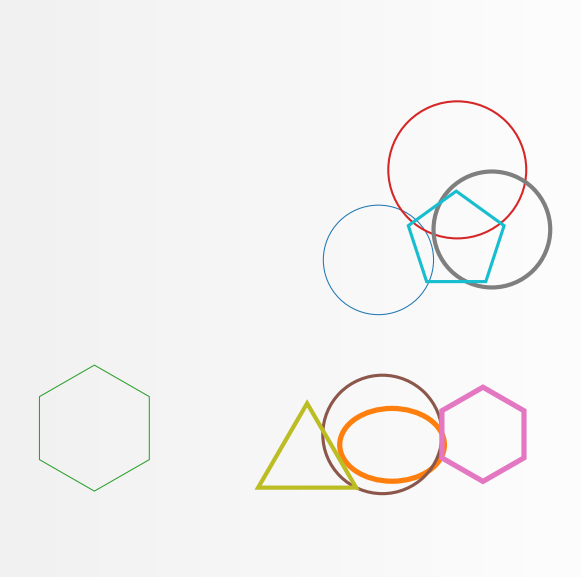[{"shape": "circle", "thickness": 0.5, "radius": 0.47, "center": [0.651, 0.549]}, {"shape": "oval", "thickness": 2.5, "radius": 0.45, "center": [0.675, 0.229]}, {"shape": "hexagon", "thickness": 0.5, "radius": 0.55, "center": [0.162, 0.258]}, {"shape": "circle", "thickness": 1, "radius": 0.59, "center": [0.787, 0.705]}, {"shape": "circle", "thickness": 1.5, "radius": 0.51, "center": [0.658, 0.247]}, {"shape": "hexagon", "thickness": 2.5, "radius": 0.41, "center": [0.831, 0.247]}, {"shape": "circle", "thickness": 2, "radius": 0.5, "center": [0.846, 0.602]}, {"shape": "triangle", "thickness": 2, "radius": 0.49, "center": [0.528, 0.203]}, {"shape": "pentagon", "thickness": 1.5, "radius": 0.43, "center": [0.785, 0.582]}]